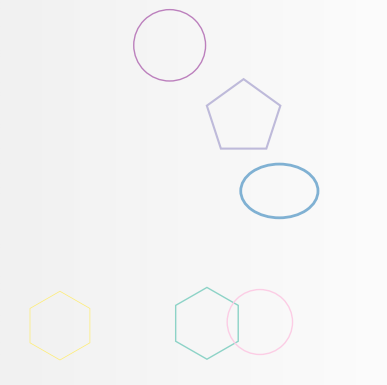[{"shape": "hexagon", "thickness": 1, "radius": 0.47, "center": [0.534, 0.16]}, {"shape": "pentagon", "thickness": 1.5, "radius": 0.5, "center": [0.629, 0.695]}, {"shape": "oval", "thickness": 2, "radius": 0.5, "center": [0.721, 0.504]}, {"shape": "circle", "thickness": 1, "radius": 0.42, "center": [0.671, 0.164]}, {"shape": "circle", "thickness": 1, "radius": 0.46, "center": [0.438, 0.882]}, {"shape": "hexagon", "thickness": 0.5, "radius": 0.45, "center": [0.155, 0.154]}]